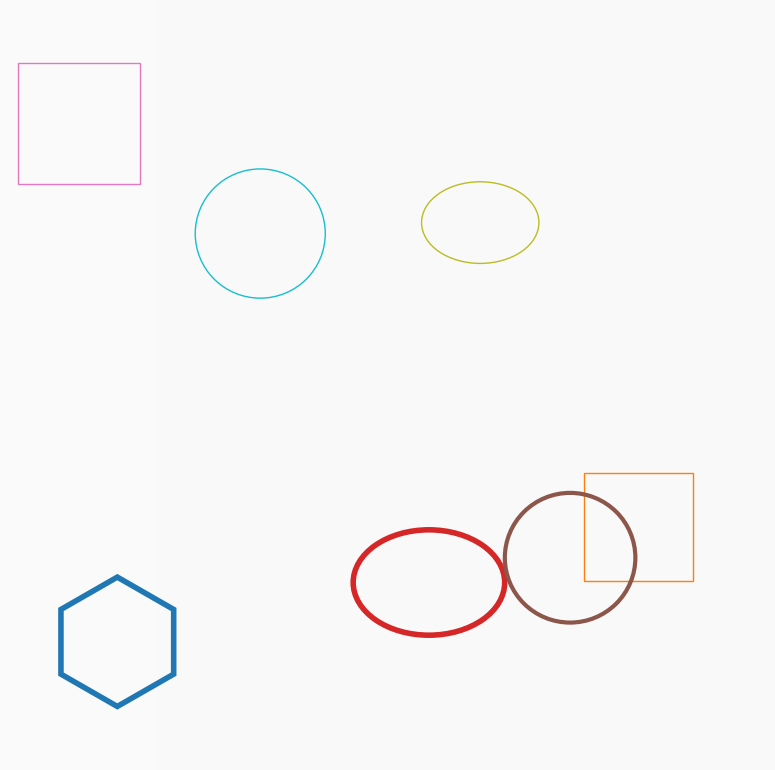[{"shape": "hexagon", "thickness": 2, "radius": 0.42, "center": [0.151, 0.167]}, {"shape": "square", "thickness": 0.5, "radius": 0.35, "center": [0.824, 0.315]}, {"shape": "oval", "thickness": 2, "radius": 0.49, "center": [0.553, 0.244]}, {"shape": "circle", "thickness": 1.5, "radius": 0.42, "center": [0.736, 0.276]}, {"shape": "square", "thickness": 0.5, "radius": 0.39, "center": [0.102, 0.84]}, {"shape": "oval", "thickness": 0.5, "radius": 0.38, "center": [0.62, 0.711]}, {"shape": "circle", "thickness": 0.5, "radius": 0.42, "center": [0.336, 0.697]}]